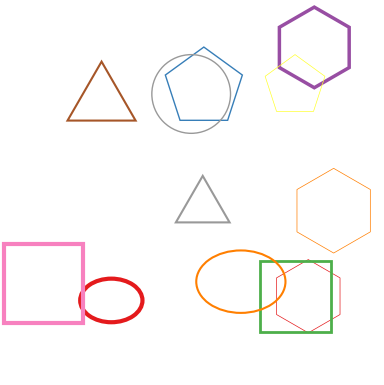[{"shape": "oval", "thickness": 3, "radius": 0.4, "center": [0.289, 0.22]}, {"shape": "hexagon", "thickness": 0.5, "radius": 0.48, "center": [0.801, 0.231]}, {"shape": "pentagon", "thickness": 1, "radius": 0.53, "center": [0.529, 0.773]}, {"shape": "square", "thickness": 2, "radius": 0.46, "center": [0.767, 0.23]}, {"shape": "hexagon", "thickness": 2.5, "radius": 0.52, "center": [0.816, 0.877]}, {"shape": "oval", "thickness": 1.5, "radius": 0.58, "center": [0.626, 0.268]}, {"shape": "hexagon", "thickness": 0.5, "radius": 0.55, "center": [0.867, 0.453]}, {"shape": "pentagon", "thickness": 0.5, "radius": 0.41, "center": [0.766, 0.777]}, {"shape": "triangle", "thickness": 1.5, "radius": 0.51, "center": [0.264, 0.738]}, {"shape": "square", "thickness": 3, "radius": 0.51, "center": [0.113, 0.264]}, {"shape": "triangle", "thickness": 1.5, "radius": 0.4, "center": [0.527, 0.463]}, {"shape": "circle", "thickness": 1, "radius": 0.51, "center": [0.497, 0.756]}]